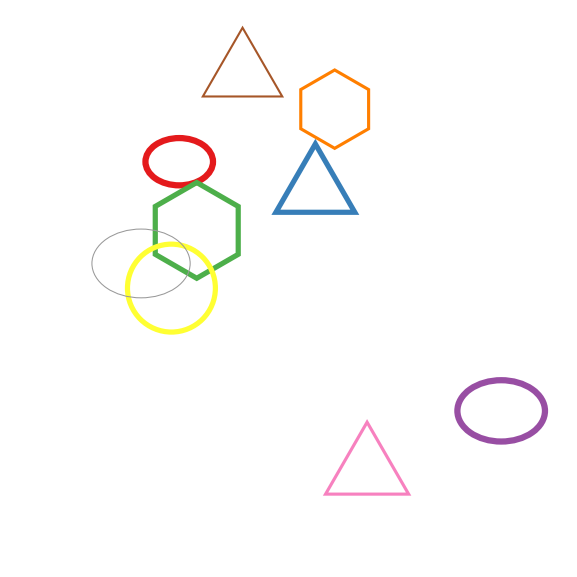[{"shape": "oval", "thickness": 3, "radius": 0.29, "center": [0.31, 0.719]}, {"shape": "triangle", "thickness": 2.5, "radius": 0.39, "center": [0.546, 0.671]}, {"shape": "hexagon", "thickness": 2.5, "radius": 0.41, "center": [0.341, 0.6]}, {"shape": "oval", "thickness": 3, "radius": 0.38, "center": [0.868, 0.288]}, {"shape": "hexagon", "thickness": 1.5, "radius": 0.34, "center": [0.58, 0.81]}, {"shape": "circle", "thickness": 2.5, "radius": 0.38, "center": [0.297, 0.5]}, {"shape": "triangle", "thickness": 1, "radius": 0.4, "center": [0.42, 0.872]}, {"shape": "triangle", "thickness": 1.5, "radius": 0.42, "center": [0.636, 0.185]}, {"shape": "oval", "thickness": 0.5, "radius": 0.43, "center": [0.244, 0.543]}]